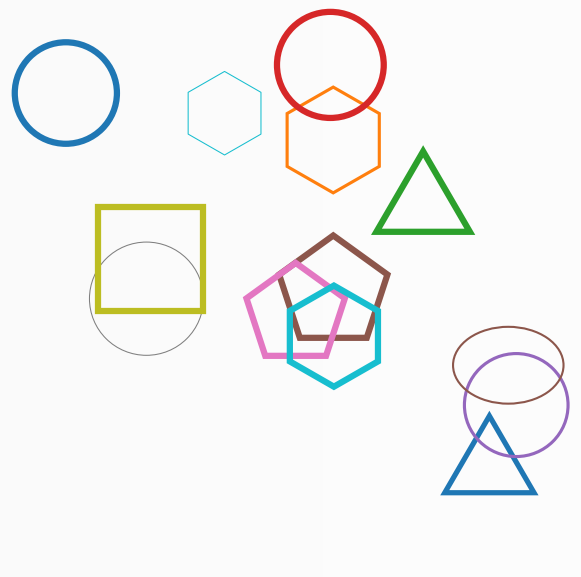[{"shape": "triangle", "thickness": 2.5, "radius": 0.44, "center": [0.842, 0.19]}, {"shape": "circle", "thickness": 3, "radius": 0.44, "center": [0.113, 0.838]}, {"shape": "hexagon", "thickness": 1.5, "radius": 0.46, "center": [0.573, 0.757]}, {"shape": "triangle", "thickness": 3, "radius": 0.46, "center": [0.728, 0.644]}, {"shape": "circle", "thickness": 3, "radius": 0.46, "center": [0.568, 0.887]}, {"shape": "circle", "thickness": 1.5, "radius": 0.45, "center": [0.888, 0.298]}, {"shape": "oval", "thickness": 1, "radius": 0.48, "center": [0.874, 0.367]}, {"shape": "pentagon", "thickness": 3, "radius": 0.49, "center": [0.573, 0.493]}, {"shape": "pentagon", "thickness": 3, "radius": 0.44, "center": [0.509, 0.455]}, {"shape": "circle", "thickness": 0.5, "radius": 0.49, "center": [0.252, 0.482]}, {"shape": "square", "thickness": 3, "radius": 0.45, "center": [0.259, 0.551]}, {"shape": "hexagon", "thickness": 3, "radius": 0.44, "center": [0.574, 0.417]}, {"shape": "hexagon", "thickness": 0.5, "radius": 0.36, "center": [0.386, 0.803]}]